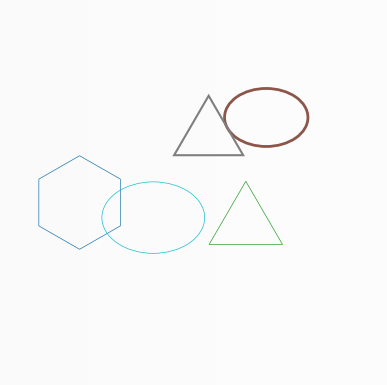[{"shape": "hexagon", "thickness": 0.5, "radius": 0.61, "center": [0.205, 0.474]}, {"shape": "triangle", "thickness": 0.5, "radius": 0.55, "center": [0.634, 0.42]}, {"shape": "oval", "thickness": 2, "radius": 0.54, "center": [0.687, 0.695]}, {"shape": "triangle", "thickness": 1.5, "radius": 0.51, "center": [0.538, 0.648]}, {"shape": "oval", "thickness": 0.5, "radius": 0.66, "center": [0.396, 0.435]}]